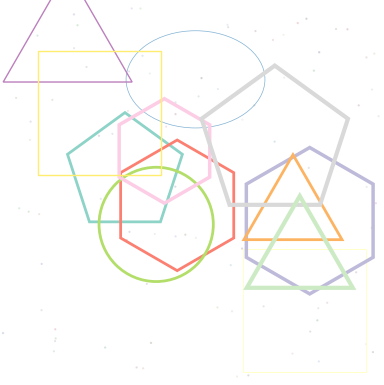[{"shape": "pentagon", "thickness": 2, "radius": 0.78, "center": [0.325, 0.551]}, {"shape": "square", "thickness": 0.5, "radius": 0.8, "center": [0.792, 0.192]}, {"shape": "hexagon", "thickness": 2.5, "radius": 0.95, "center": [0.804, 0.427]}, {"shape": "hexagon", "thickness": 2, "radius": 0.85, "center": [0.46, 0.467]}, {"shape": "oval", "thickness": 0.5, "radius": 0.9, "center": [0.508, 0.794]}, {"shape": "triangle", "thickness": 2, "radius": 0.74, "center": [0.761, 0.451]}, {"shape": "circle", "thickness": 2, "radius": 0.74, "center": [0.406, 0.417]}, {"shape": "hexagon", "thickness": 2.5, "radius": 0.68, "center": [0.427, 0.608]}, {"shape": "pentagon", "thickness": 3, "radius": 1.0, "center": [0.714, 0.63]}, {"shape": "triangle", "thickness": 1, "radius": 0.97, "center": [0.176, 0.884]}, {"shape": "triangle", "thickness": 3, "radius": 0.79, "center": [0.779, 0.332]}, {"shape": "square", "thickness": 1, "radius": 0.8, "center": [0.259, 0.706]}]